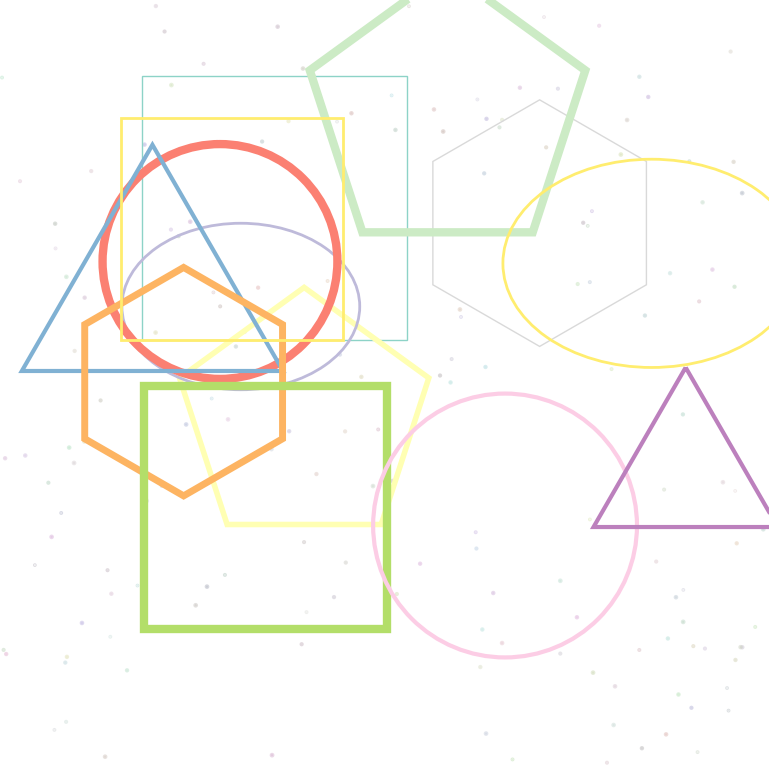[{"shape": "square", "thickness": 0.5, "radius": 0.86, "center": [0.357, 0.73]}, {"shape": "pentagon", "thickness": 2, "radius": 0.85, "center": [0.395, 0.457]}, {"shape": "oval", "thickness": 1, "radius": 0.77, "center": [0.313, 0.602]}, {"shape": "circle", "thickness": 3, "radius": 0.76, "center": [0.286, 0.66]}, {"shape": "triangle", "thickness": 1.5, "radius": 0.98, "center": [0.198, 0.616]}, {"shape": "hexagon", "thickness": 2.5, "radius": 0.74, "center": [0.238, 0.504]}, {"shape": "square", "thickness": 3, "radius": 0.79, "center": [0.345, 0.341]}, {"shape": "circle", "thickness": 1.5, "radius": 0.86, "center": [0.656, 0.318]}, {"shape": "hexagon", "thickness": 0.5, "radius": 0.8, "center": [0.701, 0.71]}, {"shape": "triangle", "thickness": 1.5, "radius": 0.69, "center": [0.89, 0.385]}, {"shape": "pentagon", "thickness": 3, "radius": 0.94, "center": [0.581, 0.85]}, {"shape": "oval", "thickness": 1, "radius": 0.97, "center": [0.846, 0.658]}, {"shape": "square", "thickness": 1, "radius": 0.72, "center": [0.302, 0.703]}]